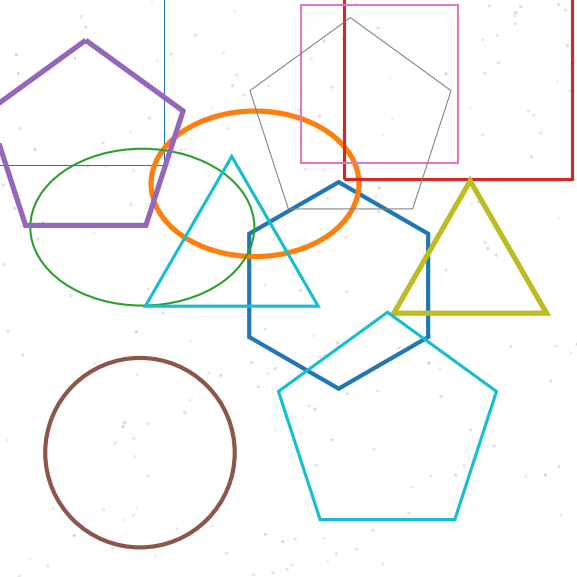[{"shape": "hexagon", "thickness": 2, "radius": 0.89, "center": [0.586, 0.505]}, {"shape": "square", "thickness": 0.5, "radius": 0.85, "center": [0.114, 0.883]}, {"shape": "oval", "thickness": 2.5, "radius": 0.9, "center": [0.442, 0.681]}, {"shape": "oval", "thickness": 1, "radius": 0.97, "center": [0.246, 0.606]}, {"shape": "square", "thickness": 1.5, "radius": 0.99, "center": [0.793, 0.887]}, {"shape": "pentagon", "thickness": 2.5, "radius": 0.89, "center": [0.148, 0.752]}, {"shape": "circle", "thickness": 2, "radius": 0.82, "center": [0.242, 0.215]}, {"shape": "square", "thickness": 1, "radius": 0.68, "center": [0.657, 0.854]}, {"shape": "pentagon", "thickness": 0.5, "radius": 0.92, "center": [0.607, 0.786]}, {"shape": "triangle", "thickness": 2.5, "radius": 0.76, "center": [0.814, 0.533]}, {"shape": "pentagon", "thickness": 1.5, "radius": 0.99, "center": [0.671, 0.26]}, {"shape": "triangle", "thickness": 1.5, "radius": 0.86, "center": [0.401, 0.555]}]